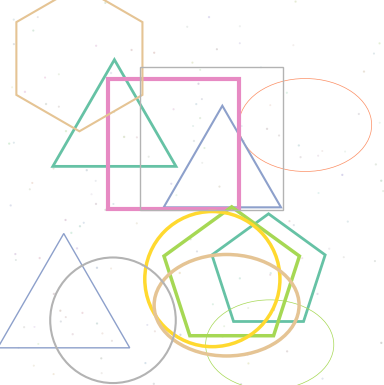[{"shape": "triangle", "thickness": 2, "radius": 0.92, "center": [0.297, 0.66]}, {"shape": "pentagon", "thickness": 2, "radius": 0.77, "center": [0.698, 0.29]}, {"shape": "oval", "thickness": 0.5, "radius": 0.86, "center": [0.793, 0.675]}, {"shape": "triangle", "thickness": 1.5, "radius": 0.88, "center": [0.577, 0.549]}, {"shape": "triangle", "thickness": 1, "radius": 0.99, "center": [0.166, 0.195]}, {"shape": "square", "thickness": 3, "radius": 0.85, "center": [0.45, 0.626]}, {"shape": "pentagon", "thickness": 2.5, "radius": 0.93, "center": [0.602, 0.278]}, {"shape": "oval", "thickness": 0.5, "radius": 0.83, "center": [0.7, 0.105]}, {"shape": "circle", "thickness": 2.5, "radius": 0.88, "center": [0.552, 0.275]}, {"shape": "hexagon", "thickness": 1.5, "radius": 0.95, "center": [0.206, 0.848]}, {"shape": "oval", "thickness": 2.5, "radius": 0.94, "center": [0.589, 0.207]}, {"shape": "circle", "thickness": 1.5, "radius": 0.82, "center": [0.293, 0.168]}, {"shape": "square", "thickness": 1, "radius": 0.93, "center": [0.549, 0.64]}]